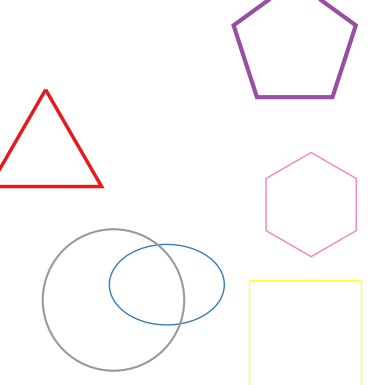[{"shape": "triangle", "thickness": 2.5, "radius": 0.84, "center": [0.119, 0.599]}, {"shape": "oval", "thickness": 1, "radius": 0.75, "center": [0.433, 0.261]}, {"shape": "pentagon", "thickness": 3, "radius": 0.83, "center": [0.765, 0.883]}, {"shape": "square", "thickness": 1, "radius": 0.73, "center": [0.793, 0.127]}, {"shape": "hexagon", "thickness": 1, "radius": 0.68, "center": [0.808, 0.469]}, {"shape": "circle", "thickness": 1.5, "radius": 0.92, "center": [0.295, 0.221]}]